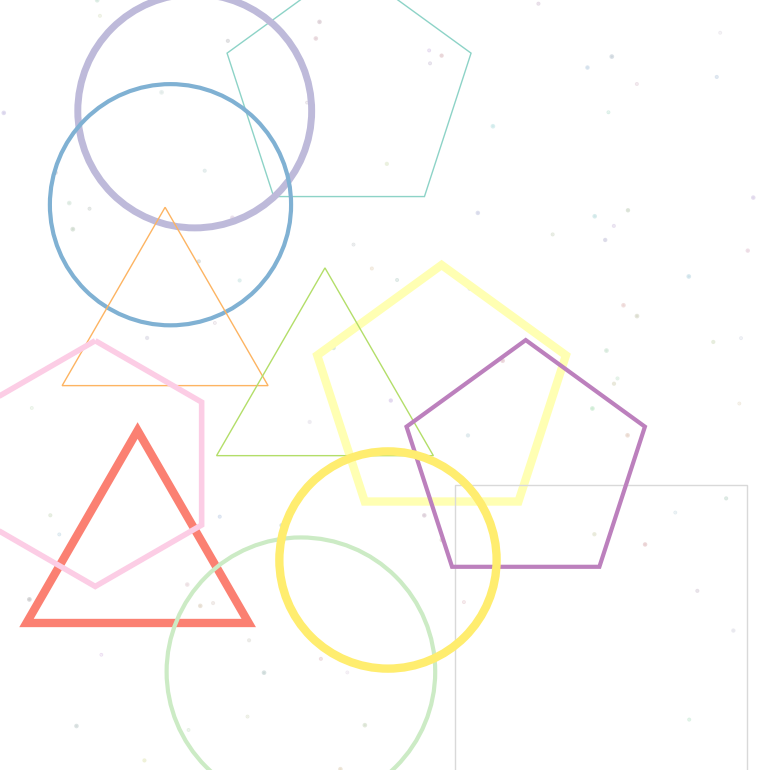[{"shape": "pentagon", "thickness": 0.5, "radius": 0.83, "center": [0.453, 0.879]}, {"shape": "pentagon", "thickness": 3, "radius": 0.85, "center": [0.574, 0.486]}, {"shape": "circle", "thickness": 2.5, "radius": 0.76, "center": [0.253, 0.856]}, {"shape": "triangle", "thickness": 3, "radius": 0.83, "center": [0.179, 0.274]}, {"shape": "circle", "thickness": 1.5, "radius": 0.78, "center": [0.221, 0.734]}, {"shape": "triangle", "thickness": 0.5, "radius": 0.77, "center": [0.214, 0.576]}, {"shape": "triangle", "thickness": 0.5, "radius": 0.81, "center": [0.422, 0.49]}, {"shape": "hexagon", "thickness": 2, "radius": 0.8, "center": [0.124, 0.398]}, {"shape": "square", "thickness": 0.5, "radius": 0.95, "center": [0.78, 0.18]}, {"shape": "pentagon", "thickness": 1.5, "radius": 0.81, "center": [0.683, 0.396]}, {"shape": "circle", "thickness": 1.5, "radius": 0.87, "center": [0.391, 0.128]}, {"shape": "circle", "thickness": 3, "radius": 0.71, "center": [0.504, 0.273]}]